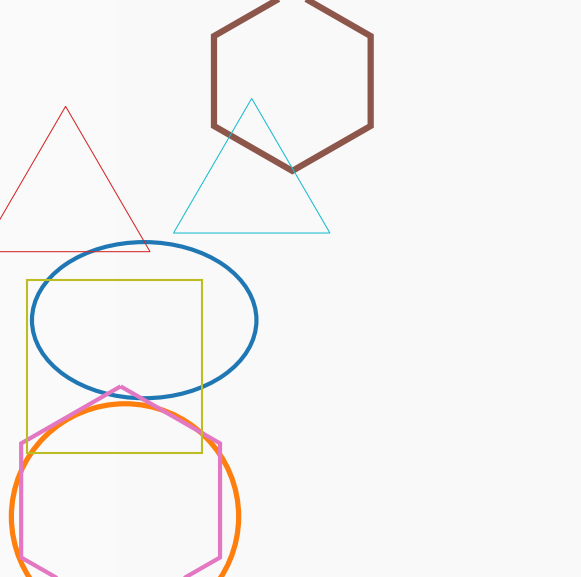[{"shape": "oval", "thickness": 2, "radius": 0.97, "center": [0.248, 0.445]}, {"shape": "circle", "thickness": 2.5, "radius": 0.98, "center": [0.215, 0.104]}, {"shape": "triangle", "thickness": 0.5, "radius": 0.84, "center": [0.113, 0.647]}, {"shape": "hexagon", "thickness": 3, "radius": 0.78, "center": [0.503, 0.859]}, {"shape": "hexagon", "thickness": 2, "radius": 0.99, "center": [0.207, 0.133]}, {"shape": "square", "thickness": 1, "radius": 0.75, "center": [0.197, 0.364]}, {"shape": "triangle", "thickness": 0.5, "radius": 0.78, "center": [0.433, 0.673]}]